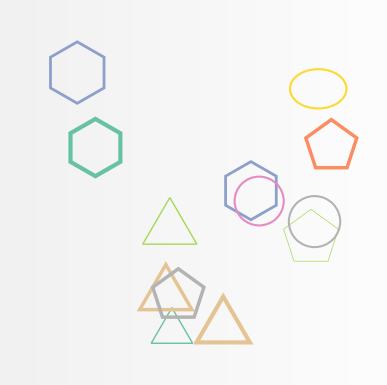[{"shape": "triangle", "thickness": 1, "radius": 0.31, "center": [0.444, 0.139]}, {"shape": "hexagon", "thickness": 3, "radius": 0.37, "center": [0.246, 0.617]}, {"shape": "pentagon", "thickness": 2.5, "radius": 0.35, "center": [0.855, 0.62]}, {"shape": "hexagon", "thickness": 2, "radius": 0.38, "center": [0.648, 0.505]}, {"shape": "hexagon", "thickness": 2, "radius": 0.4, "center": [0.199, 0.812]}, {"shape": "circle", "thickness": 1.5, "radius": 0.32, "center": [0.669, 0.478]}, {"shape": "triangle", "thickness": 1, "radius": 0.4, "center": [0.438, 0.406]}, {"shape": "pentagon", "thickness": 0.5, "radius": 0.37, "center": [0.803, 0.382]}, {"shape": "oval", "thickness": 1.5, "radius": 0.36, "center": [0.821, 0.769]}, {"shape": "triangle", "thickness": 2.5, "radius": 0.39, "center": [0.428, 0.235]}, {"shape": "triangle", "thickness": 3, "radius": 0.4, "center": [0.576, 0.15]}, {"shape": "circle", "thickness": 1.5, "radius": 0.33, "center": [0.812, 0.424]}, {"shape": "pentagon", "thickness": 2.5, "radius": 0.35, "center": [0.46, 0.232]}]